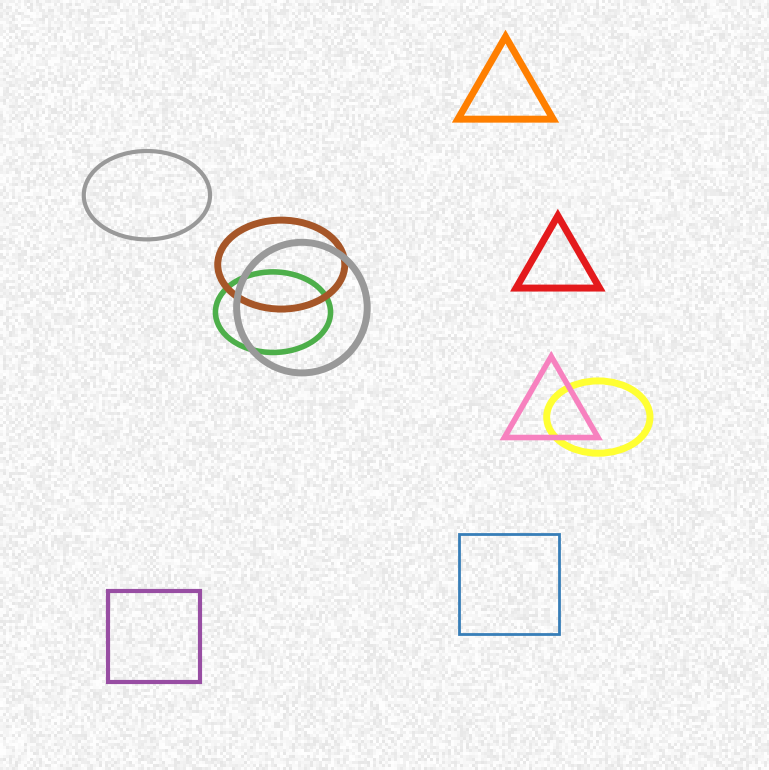[{"shape": "triangle", "thickness": 2.5, "radius": 0.31, "center": [0.724, 0.657]}, {"shape": "square", "thickness": 1, "radius": 0.32, "center": [0.661, 0.242]}, {"shape": "oval", "thickness": 2, "radius": 0.37, "center": [0.355, 0.595]}, {"shape": "square", "thickness": 1.5, "radius": 0.3, "center": [0.2, 0.173]}, {"shape": "triangle", "thickness": 2.5, "radius": 0.36, "center": [0.657, 0.881]}, {"shape": "oval", "thickness": 2.5, "radius": 0.34, "center": [0.777, 0.458]}, {"shape": "oval", "thickness": 2.5, "radius": 0.41, "center": [0.365, 0.656]}, {"shape": "triangle", "thickness": 2, "radius": 0.35, "center": [0.716, 0.467]}, {"shape": "circle", "thickness": 2.5, "radius": 0.42, "center": [0.392, 0.601]}, {"shape": "oval", "thickness": 1.5, "radius": 0.41, "center": [0.191, 0.747]}]